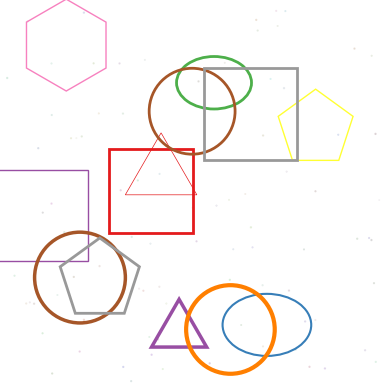[{"shape": "square", "thickness": 2, "radius": 0.55, "center": [0.392, 0.504]}, {"shape": "triangle", "thickness": 0.5, "radius": 0.54, "center": [0.418, 0.548]}, {"shape": "oval", "thickness": 1.5, "radius": 0.58, "center": [0.693, 0.156]}, {"shape": "oval", "thickness": 2, "radius": 0.49, "center": [0.556, 0.785]}, {"shape": "square", "thickness": 1, "radius": 0.59, "center": [0.111, 0.441]}, {"shape": "triangle", "thickness": 2.5, "radius": 0.41, "center": [0.465, 0.14]}, {"shape": "circle", "thickness": 3, "radius": 0.58, "center": [0.599, 0.144]}, {"shape": "pentagon", "thickness": 1, "radius": 0.51, "center": [0.82, 0.666]}, {"shape": "circle", "thickness": 2, "radius": 0.56, "center": [0.499, 0.711]}, {"shape": "circle", "thickness": 2.5, "radius": 0.59, "center": [0.208, 0.279]}, {"shape": "hexagon", "thickness": 1, "radius": 0.6, "center": [0.172, 0.883]}, {"shape": "square", "thickness": 2, "radius": 0.6, "center": [0.65, 0.703]}, {"shape": "pentagon", "thickness": 2, "radius": 0.54, "center": [0.259, 0.274]}]